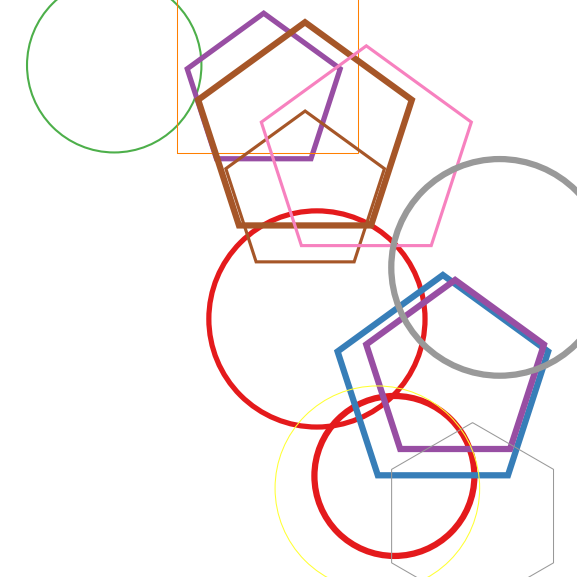[{"shape": "circle", "thickness": 3, "radius": 0.69, "center": [0.683, 0.175]}, {"shape": "circle", "thickness": 2.5, "radius": 0.94, "center": [0.549, 0.447]}, {"shape": "pentagon", "thickness": 3, "radius": 0.96, "center": [0.767, 0.331]}, {"shape": "circle", "thickness": 1, "radius": 0.76, "center": [0.198, 0.886]}, {"shape": "pentagon", "thickness": 2.5, "radius": 0.7, "center": [0.457, 0.837]}, {"shape": "pentagon", "thickness": 3, "radius": 0.81, "center": [0.788, 0.353]}, {"shape": "square", "thickness": 0.5, "radius": 0.78, "center": [0.463, 0.891]}, {"shape": "circle", "thickness": 0.5, "radius": 0.89, "center": [0.653, 0.154]}, {"shape": "pentagon", "thickness": 1.5, "radius": 0.72, "center": [0.528, 0.662]}, {"shape": "pentagon", "thickness": 3, "radius": 0.97, "center": [0.528, 0.766]}, {"shape": "pentagon", "thickness": 1.5, "radius": 0.96, "center": [0.634, 0.729]}, {"shape": "circle", "thickness": 3, "radius": 0.94, "center": [0.865, 0.536]}, {"shape": "hexagon", "thickness": 0.5, "radius": 0.81, "center": [0.818, 0.105]}]